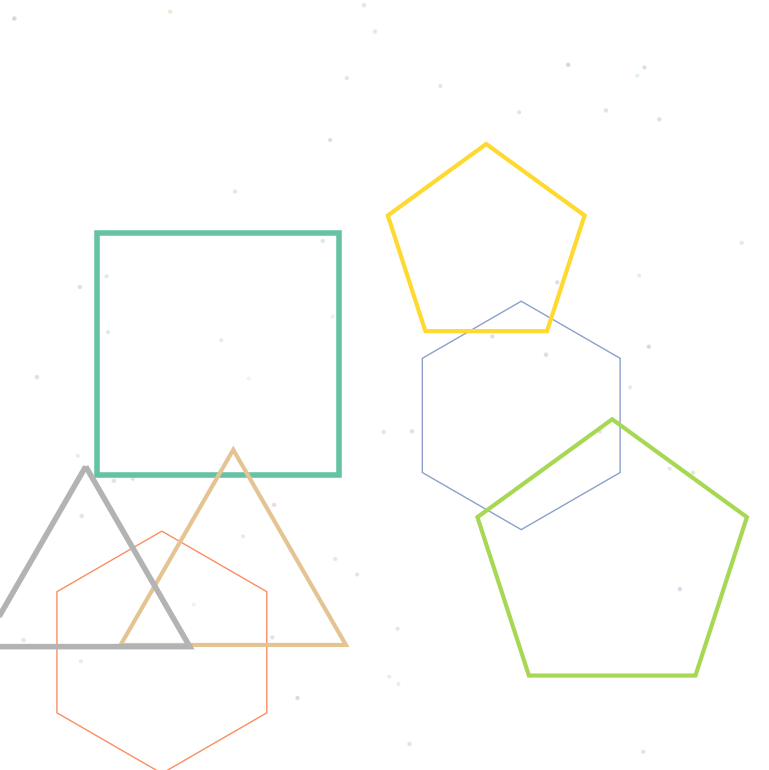[{"shape": "square", "thickness": 2, "radius": 0.78, "center": [0.283, 0.54]}, {"shape": "hexagon", "thickness": 0.5, "radius": 0.79, "center": [0.21, 0.153]}, {"shape": "hexagon", "thickness": 0.5, "radius": 0.74, "center": [0.677, 0.46]}, {"shape": "pentagon", "thickness": 1.5, "radius": 0.92, "center": [0.795, 0.272]}, {"shape": "pentagon", "thickness": 1.5, "radius": 0.67, "center": [0.631, 0.679]}, {"shape": "triangle", "thickness": 1.5, "radius": 0.84, "center": [0.303, 0.247]}, {"shape": "triangle", "thickness": 2, "radius": 0.78, "center": [0.111, 0.238]}]